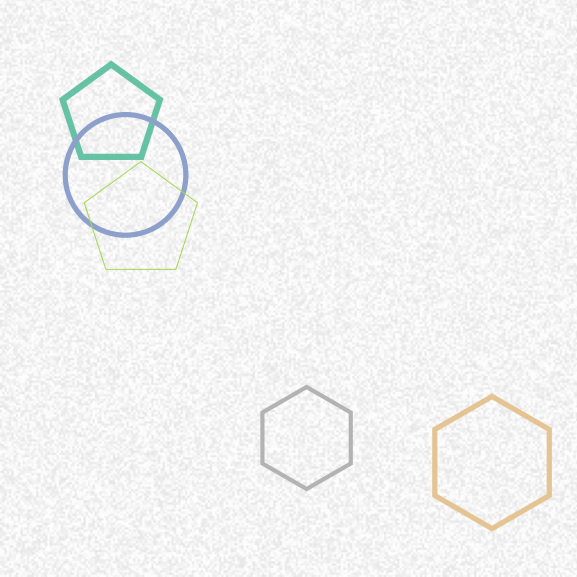[{"shape": "pentagon", "thickness": 3, "radius": 0.44, "center": [0.193, 0.799]}, {"shape": "circle", "thickness": 2.5, "radius": 0.52, "center": [0.217, 0.696]}, {"shape": "pentagon", "thickness": 0.5, "radius": 0.52, "center": [0.244, 0.616]}, {"shape": "hexagon", "thickness": 2.5, "radius": 0.57, "center": [0.852, 0.198]}, {"shape": "hexagon", "thickness": 2, "radius": 0.44, "center": [0.531, 0.241]}]